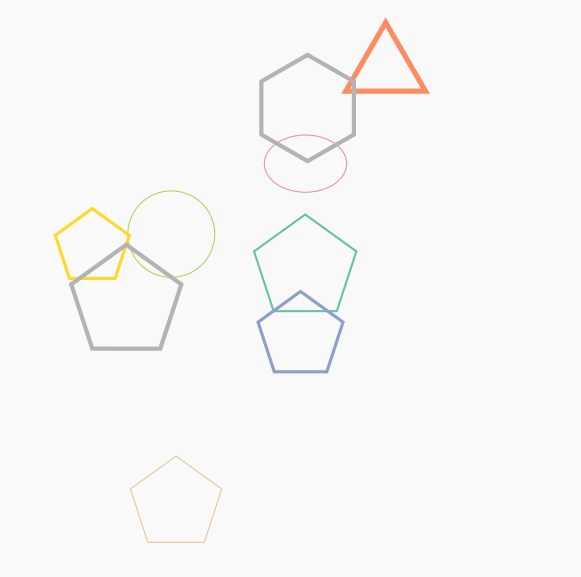[{"shape": "pentagon", "thickness": 1, "radius": 0.46, "center": [0.525, 0.535]}, {"shape": "triangle", "thickness": 2.5, "radius": 0.4, "center": [0.663, 0.881]}, {"shape": "pentagon", "thickness": 1.5, "radius": 0.38, "center": [0.517, 0.418]}, {"shape": "oval", "thickness": 0.5, "radius": 0.35, "center": [0.526, 0.716]}, {"shape": "circle", "thickness": 0.5, "radius": 0.37, "center": [0.295, 0.594]}, {"shape": "pentagon", "thickness": 1.5, "radius": 0.33, "center": [0.159, 0.571]}, {"shape": "pentagon", "thickness": 0.5, "radius": 0.41, "center": [0.303, 0.127]}, {"shape": "hexagon", "thickness": 2, "radius": 0.46, "center": [0.529, 0.812]}, {"shape": "pentagon", "thickness": 2, "radius": 0.5, "center": [0.217, 0.476]}]